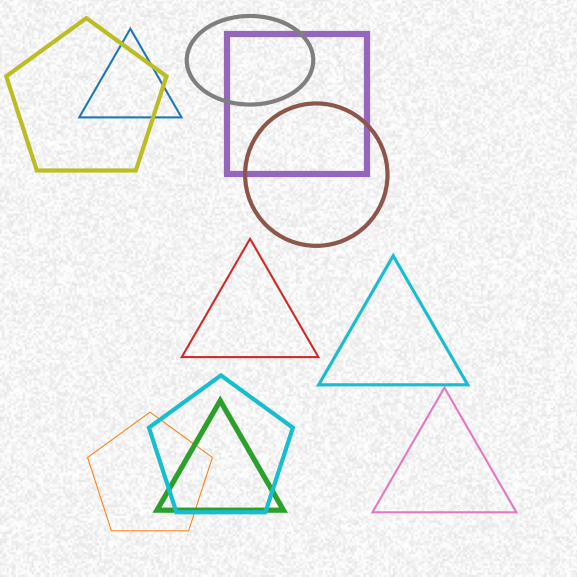[{"shape": "triangle", "thickness": 1, "radius": 0.51, "center": [0.226, 0.847]}, {"shape": "pentagon", "thickness": 0.5, "radius": 0.57, "center": [0.26, 0.172]}, {"shape": "triangle", "thickness": 2.5, "radius": 0.63, "center": [0.381, 0.179]}, {"shape": "triangle", "thickness": 1, "radius": 0.68, "center": [0.433, 0.449]}, {"shape": "square", "thickness": 3, "radius": 0.61, "center": [0.515, 0.819]}, {"shape": "circle", "thickness": 2, "radius": 0.62, "center": [0.548, 0.697]}, {"shape": "triangle", "thickness": 1, "radius": 0.72, "center": [0.77, 0.184]}, {"shape": "oval", "thickness": 2, "radius": 0.55, "center": [0.433, 0.895]}, {"shape": "pentagon", "thickness": 2, "radius": 0.73, "center": [0.15, 0.822]}, {"shape": "pentagon", "thickness": 2, "radius": 0.66, "center": [0.383, 0.218]}, {"shape": "triangle", "thickness": 1.5, "radius": 0.74, "center": [0.681, 0.407]}]